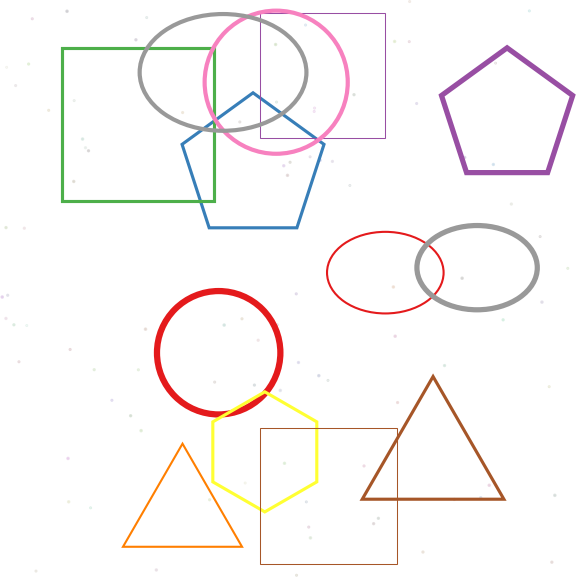[{"shape": "oval", "thickness": 1, "radius": 0.5, "center": [0.667, 0.527]}, {"shape": "circle", "thickness": 3, "radius": 0.53, "center": [0.379, 0.388]}, {"shape": "pentagon", "thickness": 1.5, "radius": 0.65, "center": [0.438, 0.709]}, {"shape": "square", "thickness": 1.5, "radius": 0.66, "center": [0.239, 0.783]}, {"shape": "pentagon", "thickness": 2.5, "radius": 0.6, "center": [0.878, 0.797]}, {"shape": "square", "thickness": 0.5, "radius": 0.54, "center": [0.558, 0.868]}, {"shape": "triangle", "thickness": 1, "radius": 0.6, "center": [0.316, 0.112]}, {"shape": "hexagon", "thickness": 1.5, "radius": 0.52, "center": [0.459, 0.217]}, {"shape": "square", "thickness": 0.5, "radius": 0.59, "center": [0.568, 0.14]}, {"shape": "triangle", "thickness": 1.5, "radius": 0.71, "center": [0.75, 0.205]}, {"shape": "circle", "thickness": 2, "radius": 0.62, "center": [0.478, 0.857]}, {"shape": "oval", "thickness": 2, "radius": 0.72, "center": [0.386, 0.874]}, {"shape": "oval", "thickness": 2.5, "radius": 0.52, "center": [0.826, 0.536]}]